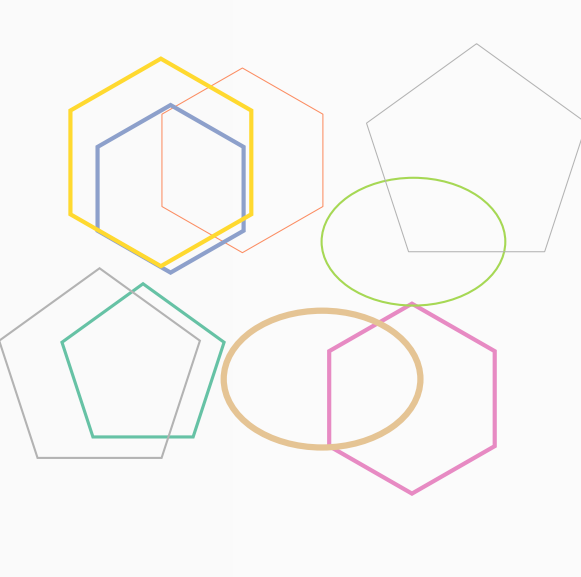[{"shape": "pentagon", "thickness": 1.5, "radius": 0.73, "center": [0.246, 0.361]}, {"shape": "hexagon", "thickness": 0.5, "radius": 0.8, "center": [0.417, 0.721]}, {"shape": "hexagon", "thickness": 2, "radius": 0.73, "center": [0.293, 0.672]}, {"shape": "hexagon", "thickness": 2, "radius": 0.82, "center": [0.709, 0.309]}, {"shape": "oval", "thickness": 1, "radius": 0.79, "center": [0.711, 0.581]}, {"shape": "hexagon", "thickness": 2, "radius": 0.9, "center": [0.277, 0.718]}, {"shape": "oval", "thickness": 3, "radius": 0.85, "center": [0.554, 0.343]}, {"shape": "pentagon", "thickness": 0.5, "radius": 1.0, "center": [0.82, 0.724]}, {"shape": "pentagon", "thickness": 1, "radius": 0.91, "center": [0.171, 0.353]}]